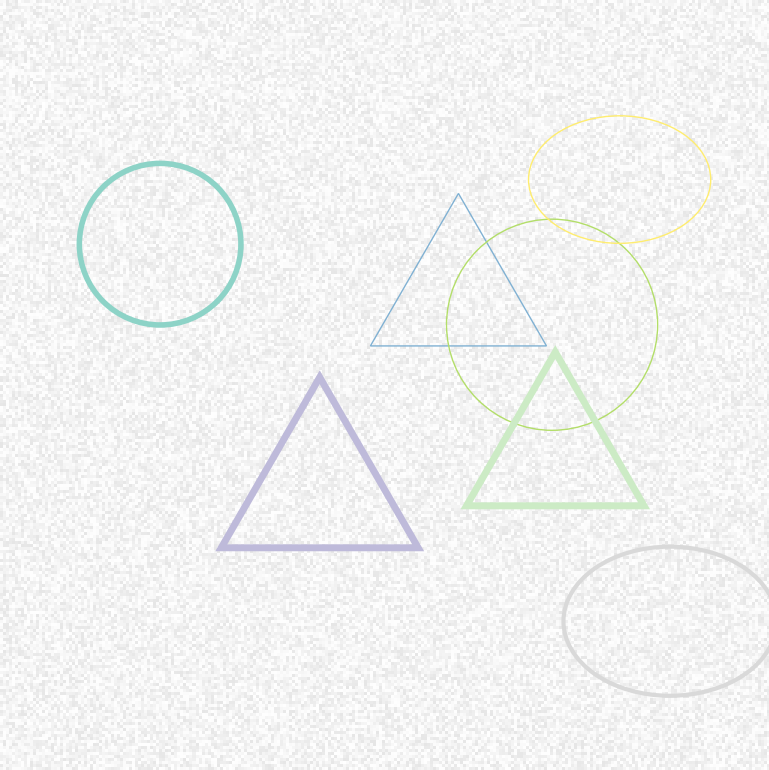[{"shape": "circle", "thickness": 2, "radius": 0.52, "center": [0.208, 0.683]}, {"shape": "triangle", "thickness": 2.5, "radius": 0.74, "center": [0.415, 0.362]}, {"shape": "triangle", "thickness": 0.5, "radius": 0.66, "center": [0.595, 0.617]}, {"shape": "circle", "thickness": 0.5, "radius": 0.69, "center": [0.717, 0.578]}, {"shape": "oval", "thickness": 1.5, "radius": 0.69, "center": [0.87, 0.193]}, {"shape": "triangle", "thickness": 2.5, "radius": 0.67, "center": [0.721, 0.41]}, {"shape": "oval", "thickness": 0.5, "radius": 0.59, "center": [0.805, 0.767]}]